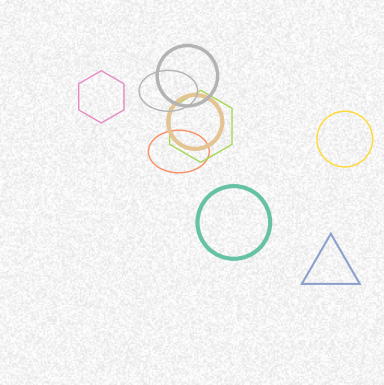[{"shape": "circle", "thickness": 3, "radius": 0.47, "center": [0.607, 0.422]}, {"shape": "oval", "thickness": 1, "radius": 0.4, "center": [0.464, 0.606]}, {"shape": "triangle", "thickness": 1.5, "radius": 0.43, "center": [0.859, 0.306]}, {"shape": "hexagon", "thickness": 1, "radius": 0.34, "center": [0.263, 0.748]}, {"shape": "hexagon", "thickness": 1, "radius": 0.47, "center": [0.522, 0.672]}, {"shape": "circle", "thickness": 1, "radius": 0.36, "center": [0.896, 0.639]}, {"shape": "circle", "thickness": 3, "radius": 0.35, "center": [0.507, 0.683]}, {"shape": "oval", "thickness": 1, "radius": 0.38, "center": [0.437, 0.764]}, {"shape": "circle", "thickness": 2.5, "radius": 0.39, "center": [0.487, 0.803]}]